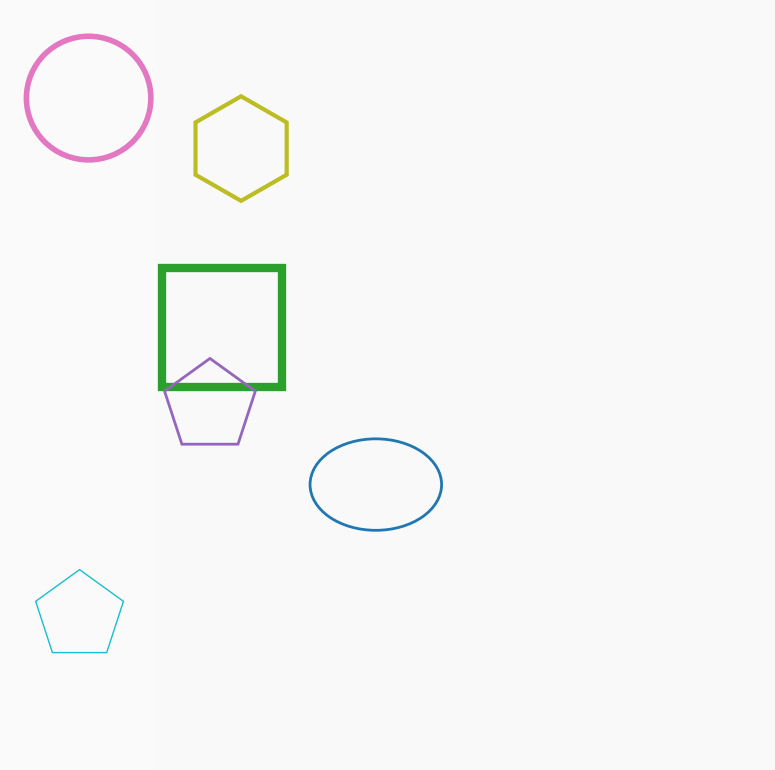[{"shape": "oval", "thickness": 1, "radius": 0.42, "center": [0.485, 0.371]}, {"shape": "square", "thickness": 3, "radius": 0.39, "center": [0.287, 0.575]}, {"shape": "pentagon", "thickness": 1, "radius": 0.31, "center": [0.271, 0.473]}, {"shape": "circle", "thickness": 2, "radius": 0.4, "center": [0.114, 0.873]}, {"shape": "hexagon", "thickness": 1.5, "radius": 0.34, "center": [0.311, 0.807]}, {"shape": "pentagon", "thickness": 0.5, "radius": 0.3, "center": [0.103, 0.201]}]